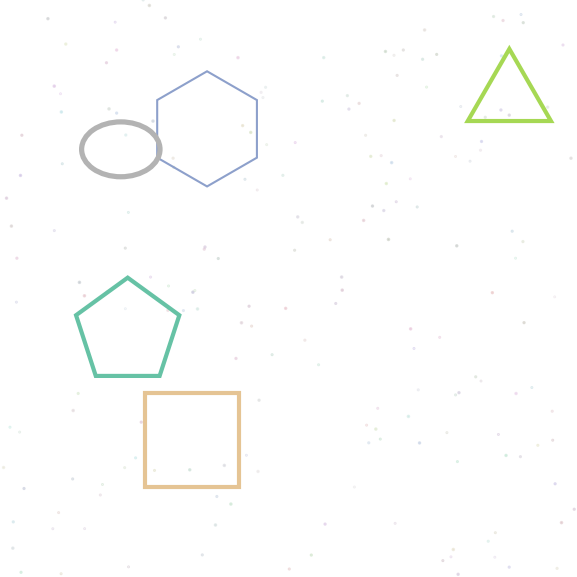[{"shape": "pentagon", "thickness": 2, "radius": 0.47, "center": [0.221, 0.424]}, {"shape": "hexagon", "thickness": 1, "radius": 0.5, "center": [0.359, 0.776]}, {"shape": "triangle", "thickness": 2, "radius": 0.42, "center": [0.882, 0.831]}, {"shape": "square", "thickness": 2, "radius": 0.41, "center": [0.333, 0.238]}, {"shape": "oval", "thickness": 2.5, "radius": 0.34, "center": [0.209, 0.741]}]